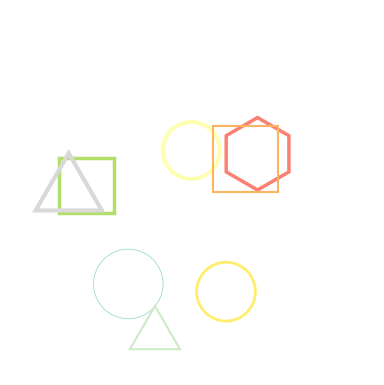[{"shape": "circle", "thickness": 0.5, "radius": 0.45, "center": [0.333, 0.262]}, {"shape": "circle", "thickness": 3, "radius": 0.37, "center": [0.497, 0.609]}, {"shape": "hexagon", "thickness": 2.5, "radius": 0.47, "center": [0.669, 0.601]}, {"shape": "square", "thickness": 1.5, "radius": 0.43, "center": [0.637, 0.586]}, {"shape": "square", "thickness": 2.5, "radius": 0.36, "center": [0.224, 0.518]}, {"shape": "triangle", "thickness": 3, "radius": 0.5, "center": [0.178, 0.503]}, {"shape": "triangle", "thickness": 1.5, "radius": 0.37, "center": [0.403, 0.131]}, {"shape": "circle", "thickness": 2, "radius": 0.38, "center": [0.587, 0.242]}]